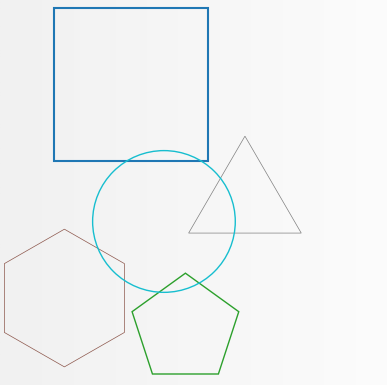[{"shape": "square", "thickness": 1.5, "radius": 0.99, "center": [0.337, 0.781]}, {"shape": "pentagon", "thickness": 1, "radius": 0.72, "center": [0.479, 0.146]}, {"shape": "hexagon", "thickness": 0.5, "radius": 0.89, "center": [0.166, 0.226]}, {"shape": "triangle", "thickness": 0.5, "radius": 0.84, "center": [0.632, 0.479]}, {"shape": "circle", "thickness": 1, "radius": 0.92, "center": [0.423, 0.425]}]